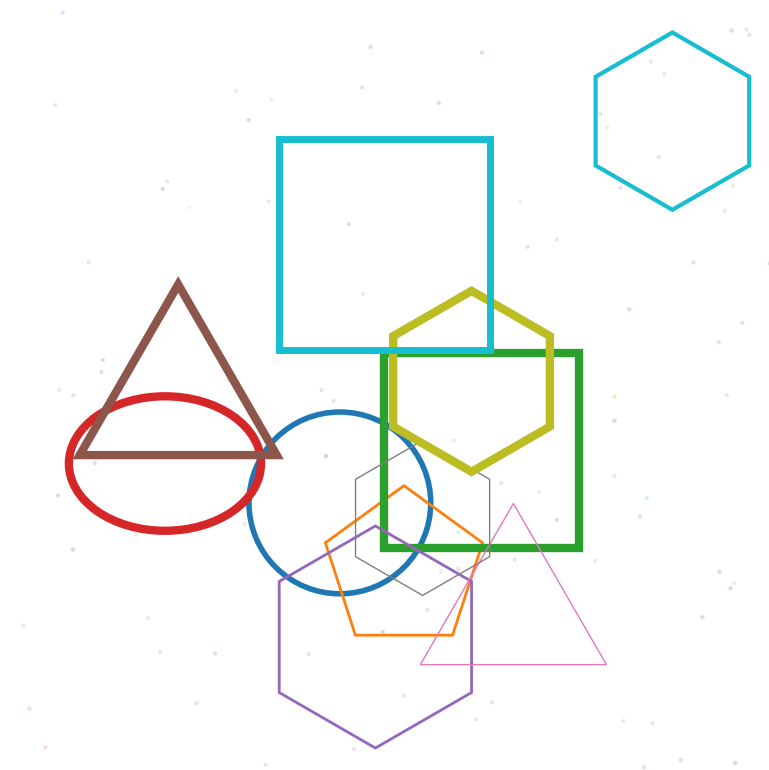[{"shape": "circle", "thickness": 2, "radius": 0.59, "center": [0.441, 0.347]}, {"shape": "pentagon", "thickness": 1, "radius": 0.54, "center": [0.525, 0.262]}, {"shape": "square", "thickness": 3, "radius": 0.63, "center": [0.626, 0.415]}, {"shape": "oval", "thickness": 3, "radius": 0.62, "center": [0.214, 0.398]}, {"shape": "hexagon", "thickness": 1, "radius": 0.72, "center": [0.488, 0.173]}, {"shape": "triangle", "thickness": 3, "radius": 0.74, "center": [0.231, 0.483]}, {"shape": "triangle", "thickness": 0.5, "radius": 0.7, "center": [0.667, 0.207]}, {"shape": "hexagon", "thickness": 0.5, "radius": 0.5, "center": [0.549, 0.327]}, {"shape": "hexagon", "thickness": 3, "radius": 0.59, "center": [0.612, 0.505]}, {"shape": "square", "thickness": 2.5, "radius": 0.68, "center": [0.499, 0.683]}, {"shape": "hexagon", "thickness": 1.5, "radius": 0.58, "center": [0.873, 0.843]}]